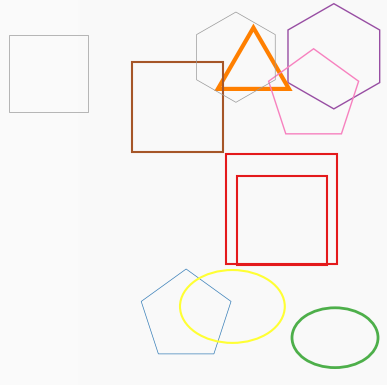[{"shape": "square", "thickness": 1.5, "radius": 0.71, "center": [0.726, 0.458]}, {"shape": "square", "thickness": 1.5, "radius": 0.58, "center": [0.728, 0.428]}, {"shape": "pentagon", "thickness": 0.5, "radius": 0.61, "center": [0.48, 0.179]}, {"shape": "oval", "thickness": 2, "radius": 0.56, "center": [0.865, 0.123]}, {"shape": "hexagon", "thickness": 1, "radius": 0.68, "center": [0.862, 0.854]}, {"shape": "triangle", "thickness": 3, "radius": 0.53, "center": [0.654, 0.822]}, {"shape": "oval", "thickness": 1.5, "radius": 0.68, "center": [0.6, 0.204]}, {"shape": "square", "thickness": 1.5, "radius": 0.59, "center": [0.458, 0.723]}, {"shape": "pentagon", "thickness": 1, "radius": 0.61, "center": [0.809, 0.751]}, {"shape": "hexagon", "thickness": 0.5, "radius": 0.59, "center": [0.609, 0.851]}, {"shape": "square", "thickness": 0.5, "radius": 0.5, "center": [0.125, 0.809]}]